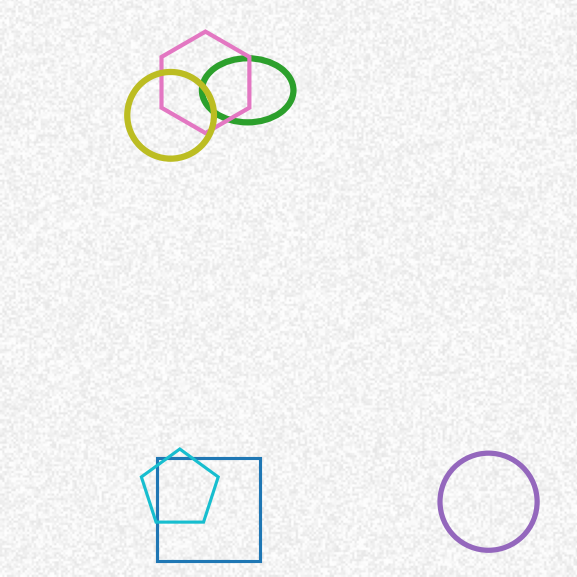[{"shape": "square", "thickness": 1.5, "radius": 0.44, "center": [0.361, 0.117]}, {"shape": "oval", "thickness": 3, "radius": 0.4, "center": [0.429, 0.843]}, {"shape": "circle", "thickness": 2.5, "radius": 0.42, "center": [0.846, 0.13]}, {"shape": "hexagon", "thickness": 2, "radius": 0.44, "center": [0.356, 0.857]}, {"shape": "circle", "thickness": 3, "radius": 0.38, "center": [0.295, 0.799]}, {"shape": "pentagon", "thickness": 1.5, "radius": 0.35, "center": [0.311, 0.152]}]